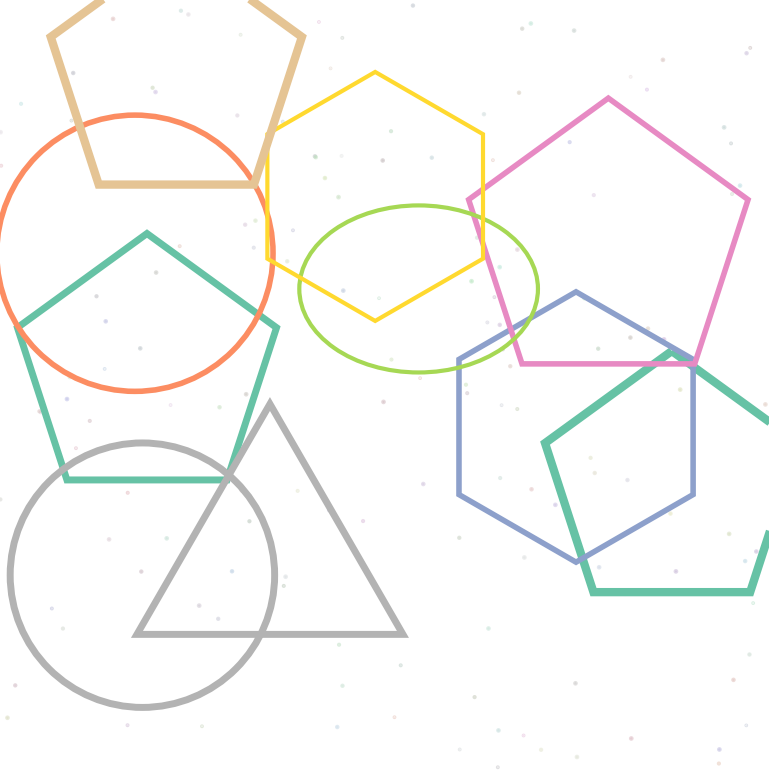[{"shape": "pentagon", "thickness": 3, "radius": 0.87, "center": [0.872, 0.371]}, {"shape": "pentagon", "thickness": 2.5, "radius": 0.88, "center": [0.191, 0.52]}, {"shape": "circle", "thickness": 2, "radius": 0.9, "center": [0.175, 0.671]}, {"shape": "hexagon", "thickness": 2, "radius": 0.88, "center": [0.748, 0.445]}, {"shape": "pentagon", "thickness": 2, "radius": 0.95, "center": [0.79, 0.682]}, {"shape": "oval", "thickness": 1.5, "radius": 0.77, "center": [0.544, 0.625]}, {"shape": "hexagon", "thickness": 1.5, "radius": 0.81, "center": [0.487, 0.745]}, {"shape": "pentagon", "thickness": 3, "radius": 0.86, "center": [0.229, 0.899]}, {"shape": "triangle", "thickness": 2.5, "radius": 1.0, "center": [0.351, 0.276]}, {"shape": "circle", "thickness": 2.5, "radius": 0.86, "center": [0.185, 0.253]}]